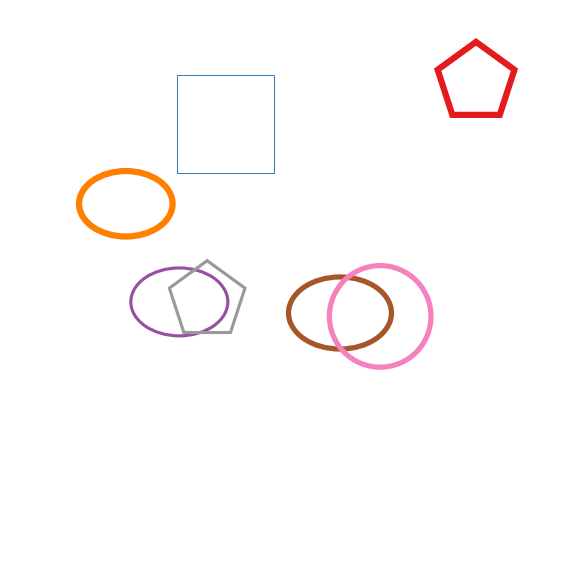[{"shape": "pentagon", "thickness": 3, "radius": 0.35, "center": [0.824, 0.857]}, {"shape": "square", "thickness": 0.5, "radius": 0.42, "center": [0.391, 0.784]}, {"shape": "oval", "thickness": 1.5, "radius": 0.42, "center": [0.311, 0.476]}, {"shape": "oval", "thickness": 3, "radius": 0.4, "center": [0.218, 0.646]}, {"shape": "oval", "thickness": 2.5, "radius": 0.45, "center": [0.589, 0.457]}, {"shape": "circle", "thickness": 2.5, "radius": 0.44, "center": [0.658, 0.451]}, {"shape": "pentagon", "thickness": 1.5, "radius": 0.34, "center": [0.359, 0.479]}]